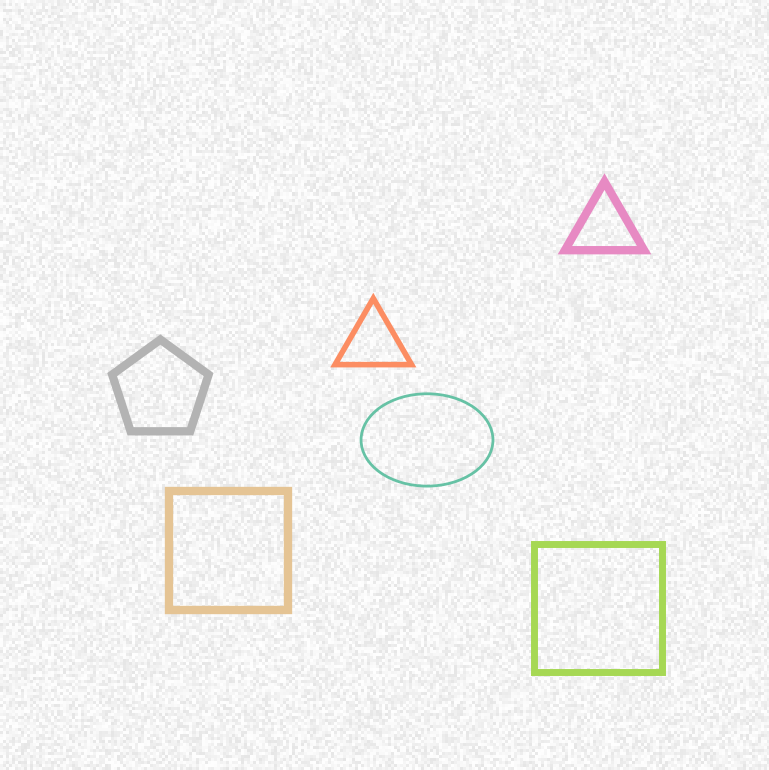[{"shape": "oval", "thickness": 1, "radius": 0.43, "center": [0.555, 0.429]}, {"shape": "triangle", "thickness": 2, "radius": 0.29, "center": [0.485, 0.555]}, {"shape": "triangle", "thickness": 3, "radius": 0.3, "center": [0.785, 0.705]}, {"shape": "square", "thickness": 2.5, "radius": 0.42, "center": [0.777, 0.211]}, {"shape": "square", "thickness": 3, "radius": 0.39, "center": [0.297, 0.285]}, {"shape": "pentagon", "thickness": 3, "radius": 0.33, "center": [0.208, 0.493]}]